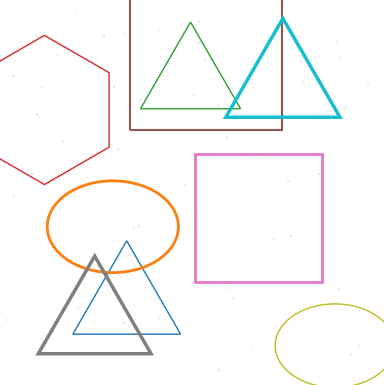[{"shape": "triangle", "thickness": 1, "radius": 0.81, "center": [0.329, 0.213]}, {"shape": "oval", "thickness": 2, "radius": 0.85, "center": [0.293, 0.411]}, {"shape": "triangle", "thickness": 1, "radius": 0.75, "center": [0.495, 0.793]}, {"shape": "hexagon", "thickness": 1, "radius": 0.97, "center": [0.116, 0.714]}, {"shape": "square", "thickness": 1.5, "radius": 0.99, "center": [0.535, 0.86]}, {"shape": "square", "thickness": 2, "radius": 0.83, "center": [0.671, 0.434]}, {"shape": "triangle", "thickness": 2.5, "radius": 0.85, "center": [0.246, 0.166]}, {"shape": "oval", "thickness": 1, "radius": 0.78, "center": [0.87, 0.102]}, {"shape": "triangle", "thickness": 2.5, "radius": 0.86, "center": [0.735, 0.781]}]